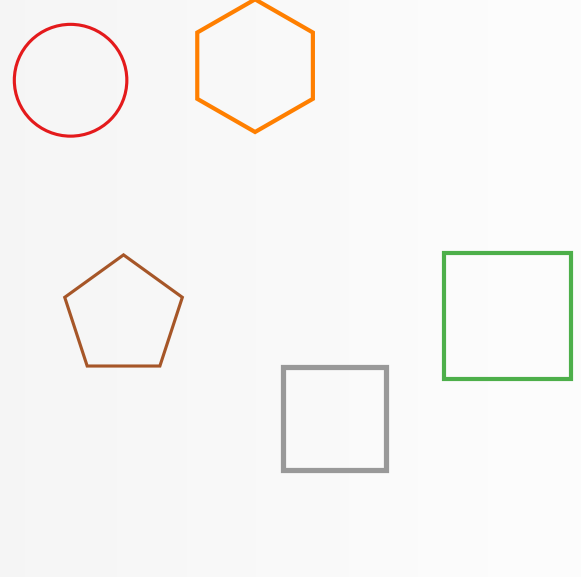[{"shape": "circle", "thickness": 1.5, "radius": 0.48, "center": [0.121, 0.86]}, {"shape": "square", "thickness": 2, "radius": 0.54, "center": [0.873, 0.452]}, {"shape": "hexagon", "thickness": 2, "radius": 0.57, "center": [0.439, 0.885]}, {"shape": "pentagon", "thickness": 1.5, "radius": 0.53, "center": [0.213, 0.451]}, {"shape": "square", "thickness": 2.5, "radius": 0.44, "center": [0.575, 0.275]}]